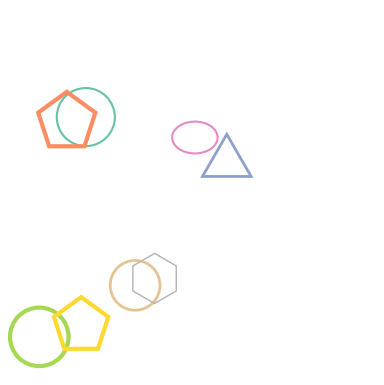[{"shape": "circle", "thickness": 1.5, "radius": 0.38, "center": [0.223, 0.696]}, {"shape": "pentagon", "thickness": 3, "radius": 0.39, "center": [0.173, 0.683]}, {"shape": "triangle", "thickness": 2, "radius": 0.37, "center": [0.589, 0.578]}, {"shape": "oval", "thickness": 1.5, "radius": 0.3, "center": [0.506, 0.643]}, {"shape": "circle", "thickness": 3, "radius": 0.38, "center": [0.102, 0.125]}, {"shape": "pentagon", "thickness": 3, "radius": 0.37, "center": [0.211, 0.154]}, {"shape": "circle", "thickness": 2, "radius": 0.32, "center": [0.351, 0.259]}, {"shape": "hexagon", "thickness": 1, "radius": 0.33, "center": [0.401, 0.277]}]